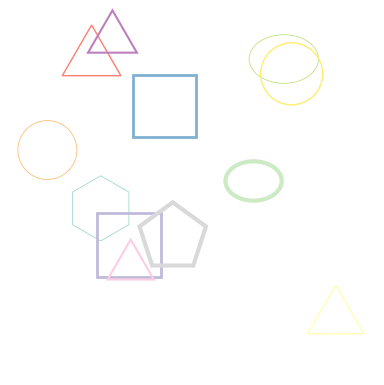[{"shape": "hexagon", "thickness": 0.5, "radius": 0.42, "center": [0.262, 0.459]}, {"shape": "triangle", "thickness": 1, "radius": 0.42, "center": [0.872, 0.175]}, {"shape": "square", "thickness": 2, "radius": 0.42, "center": [0.335, 0.363]}, {"shape": "triangle", "thickness": 1, "radius": 0.44, "center": [0.238, 0.847]}, {"shape": "square", "thickness": 2, "radius": 0.41, "center": [0.428, 0.724]}, {"shape": "circle", "thickness": 0.5, "radius": 0.38, "center": [0.123, 0.61]}, {"shape": "oval", "thickness": 0.5, "radius": 0.45, "center": [0.737, 0.847]}, {"shape": "triangle", "thickness": 1.5, "radius": 0.35, "center": [0.34, 0.309]}, {"shape": "pentagon", "thickness": 3, "radius": 0.45, "center": [0.449, 0.384]}, {"shape": "triangle", "thickness": 1.5, "radius": 0.37, "center": [0.292, 0.9]}, {"shape": "oval", "thickness": 3, "radius": 0.37, "center": [0.659, 0.53]}, {"shape": "circle", "thickness": 1, "radius": 0.4, "center": [0.758, 0.808]}]